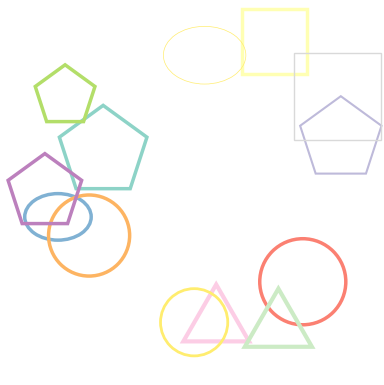[{"shape": "pentagon", "thickness": 2.5, "radius": 0.6, "center": [0.268, 0.607]}, {"shape": "square", "thickness": 2.5, "radius": 0.42, "center": [0.713, 0.892]}, {"shape": "pentagon", "thickness": 1.5, "radius": 0.56, "center": [0.885, 0.639]}, {"shape": "circle", "thickness": 2.5, "radius": 0.56, "center": [0.786, 0.268]}, {"shape": "oval", "thickness": 2.5, "radius": 0.43, "center": [0.151, 0.437]}, {"shape": "circle", "thickness": 2.5, "radius": 0.53, "center": [0.231, 0.388]}, {"shape": "pentagon", "thickness": 2.5, "radius": 0.41, "center": [0.169, 0.75]}, {"shape": "triangle", "thickness": 3, "radius": 0.49, "center": [0.562, 0.163]}, {"shape": "square", "thickness": 1, "radius": 0.57, "center": [0.876, 0.749]}, {"shape": "pentagon", "thickness": 2.5, "radius": 0.5, "center": [0.117, 0.501]}, {"shape": "triangle", "thickness": 3, "radius": 0.5, "center": [0.723, 0.15]}, {"shape": "circle", "thickness": 2, "radius": 0.44, "center": [0.504, 0.163]}, {"shape": "oval", "thickness": 0.5, "radius": 0.54, "center": [0.531, 0.857]}]